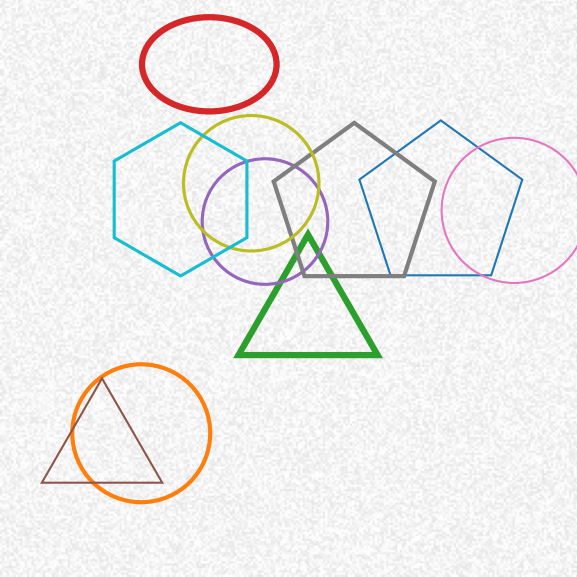[{"shape": "pentagon", "thickness": 1, "radius": 0.74, "center": [0.763, 0.642]}, {"shape": "circle", "thickness": 2, "radius": 0.6, "center": [0.245, 0.249]}, {"shape": "triangle", "thickness": 3, "radius": 0.7, "center": [0.533, 0.454]}, {"shape": "oval", "thickness": 3, "radius": 0.58, "center": [0.362, 0.888]}, {"shape": "circle", "thickness": 1.5, "radius": 0.54, "center": [0.459, 0.615]}, {"shape": "triangle", "thickness": 1, "radius": 0.6, "center": [0.177, 0.223]}, {"shape": "circle", "thickness": 1, "radius": 0.63, "center": [0.89, 0.635]}, {"shape": "pentagon", "thickness": 2, "radius": 0.73, "center": [0.613, 0.64]}, {"shape": "circle", "thickness": 1.5, "radius": 0.59, "center": [0.435, 0.682]}, {"shape": "hexagon", "thickness": 1.5, "radius": 0.66, "center": [0.313, 0.654]}]